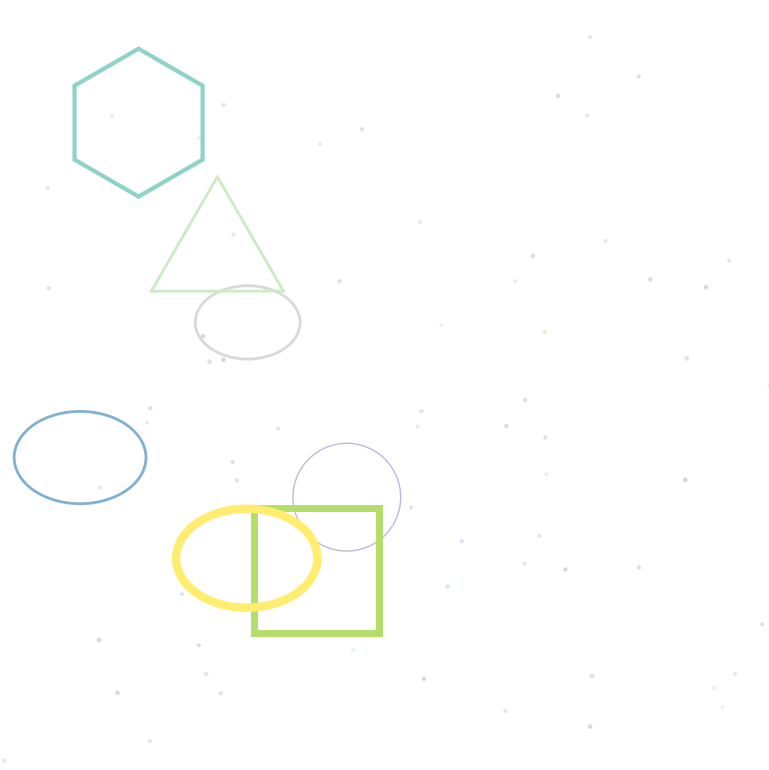[{"shape": "hexagon", "thickness": 1.5, "radius": 0.48, "center": [0.18, 0.841]}, {"shape": "circle", "thickness": 0.5, "radius": 0.35, "center": [0.45, 0.354]}, {"shape": "oval", "thickness": 1, "radius": 0.43, "center": [0.104, 0.406]}, {"shape": "square", "thickness": 2.5, "radius": 0.41, "center": [0.412, 0.259]}, {"shape": "oval", "thickness": 1, "radius": 0.34, "center": [0.322, 0.581]}, {"shape": "triangle", "thickness": 1, "radius": 0.5, "center": [0.282, 0.671]}, {"shape": "oval", "thickness": 3, "radius": 0.46, "center": [0.32, 0.275]}]